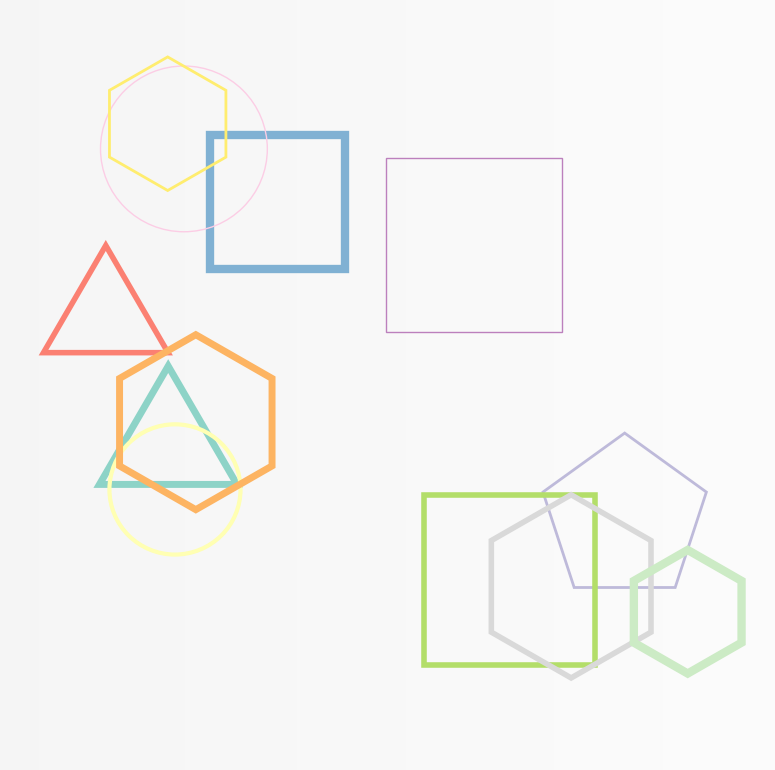[{"shape": "triangle", "thickness": 2.5, "radius": 0.51, "center": [0.217, 0.422]}, {"shape": "circle", "thickness": 1.5, "radius": 0.42, "center": [0.226, 0.364]}, {"shape": "pentagon", "thickness": 1, "radius": 0.55, "center": [0.806, 0.327]}, {"shape": "triangle", "thickness": 2, "radius": 0.46, "center": [0.136, 0.588]}, {"shape": "square", "thickness": 3, "radius": 0.44, "center": [0.358, 0.738]}, {"shape": "hexagon", "thickness": 2.5, "radius": 0.57, "center": [0.253, 0.452]}, {"shape": "square", "thickness": 2, "radius": 0.55, "center": [0.658, 0.247]}, {"shape": "circle", "thickness": 0.5, "radius": 0.54, "center": [0.237, 0.807]}, {"shape": "hexagon", "thickness": 2, "radius": 0.59, "center": [0.737, 0.238]}, {"shape": "square", "thickness": 0.5, "radius": 0.57, "center": [0.611, 0.682]}, {"shape": "hexagon", "thickness": 3, "radius": 0.4, "center": [0.887, 0.206]}, {"shape": "hexagon", "thickness": 1, "radius": 0.43, "center": [0.216, 0.839]}]